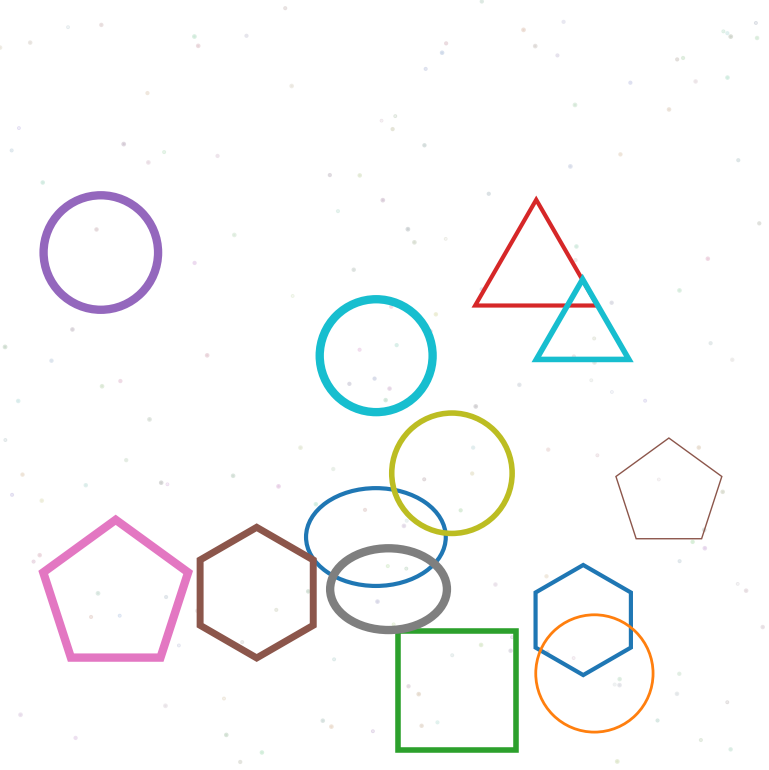[{"shape": "oval", "thickness": 1.5, "radius": 0.45, "center": [0.488, 0.303]}, {"shape": "hexagon", "thickness": 1.5, "radius": 0.36, "center": [0.757, 0.195]}, {"shape": "circle", "thickness": 1, "radius": 0.38, "center": [0.772, 0.125]}, {"shape": "square", "thickness": 2, "radius": 0.39, "center": [0.594, 0.103]}, {"shape": "triangle", "thickness": 1.5, "radius": 0.46, "center": [0.696, 0.649]}, {"shape": "circle", "thickness": 3, "radius": 0.37, "center": [0.131, 0.672]}, {"shape": "pentagon", "thickness": 0.5, "radius": 0.36, "center": [0.869, 0.359]}, {"shape": "hexagon", "thickness": 2.5, "radius": 0.42, "center": [0.333, 0.23]}, {"shape": "pentagon", "thickness": 3, "radius": 0.49, "center": [0.15, 0.226]}, {"shape": "oval", "thickness": 3, "radius": 0.38, "center": [0.505, 0.235]}, {"shape": "circle", "thickness": 2, "radius": 0.39, "center": [0.587, 0.385]}, {"shape": "circle", "thickness": 3, "radius": 0.37, "center": [0.489, 0.538]}, {"shape": "triangle", "thickness": 2, "radius": 0.35, "center": [0.757, 0.568]}]